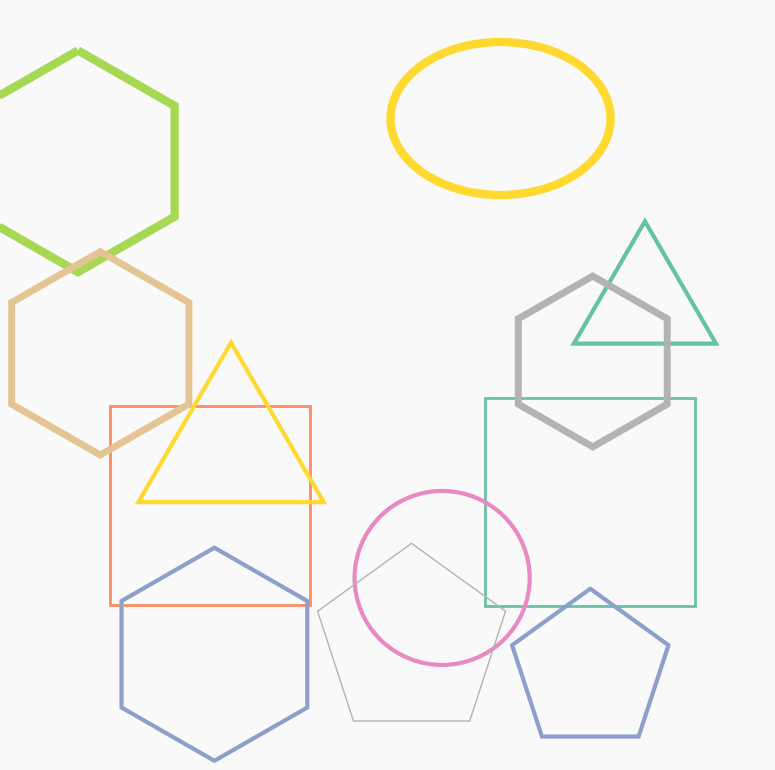[{"shape": "square", "thickness": 1, "radius": 0.68, "center": [0.761, 0.348]}, {"shape": "triangle", "thickness": 1.5, "radius": 0.53, "center": [0.832, 0.607]}, {"shape": "square", "thickness": 1, "radius": 0.65, "center": [0.271, 0.344]}, {"shape": "pentagon", "thickness": 1.5, "radius": 0.53, "center": [0.762, 0.129]}, {"shape": "hexagon", "thickness": 1.5, "radius": 0.69, "center": [0.277, 0.15]}, {"shape": "circle", "thickness": 1.5, "radius": 0.56, "center": [0.57, 0.249]}, {"shape": "hexagon", "thickness": 3, "radius": 0.72, "center": [0.101, 0.791]}, {"shape": "triangle", "thickness": 1.5, "radius": 0.69, "center": [0.298, 0.417]}, {"shape": "oval", "thickness": 3, "radius": 0.71, "center": [0.646, 0.846]}, {"shape": "hexagon", "thickness": 2.5, "radius": 0.66, "center": [0.129, 0.541]}, {"shape": "pentagon", "thickness": 0.5, "radius": 0.64, "center": [0.531, 0.167]}, {"shape": "hexagon", "thickness": 2.5, "radius": 0.55, "center": [0.765, 0.531]}]